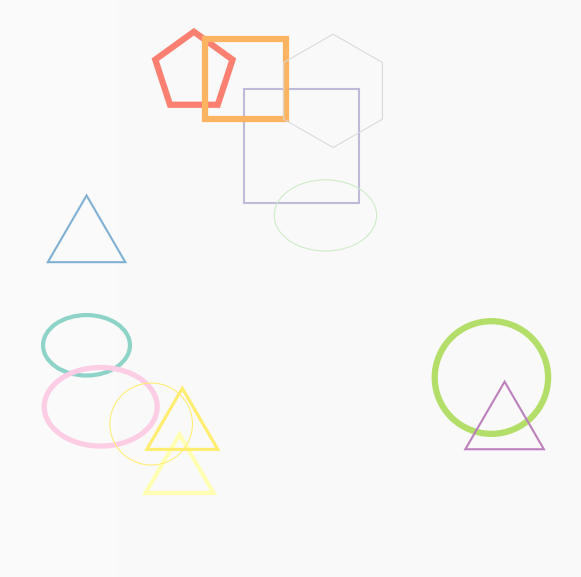[{"shape": "oval", "thickness": 2, "radius": 0.37, "center": [0.149, 0.401]}, {"shape": "triangle", "thickness": 2, "radius": 0.34, "center": [0.309, 0.179]}, {"shape": "square", "thickness": 1, "radius": 0.5, "center": [0.519, 0.746]}, {"shape": "pentagon", "thickness": 3, "radius": 0.35, "center": [0.334, 0.874]}, {"shape": "triangle", "thickness": 1, "radius": 0.38, "center": [0.149, 0.584]}, {"shape": "square", "thickness": 3, "radius": 0.35, "center": [0.423, 0.863]}, {"shape": "circle", "thickness": 3, "radius": 0.49, "center": [0.845, 0.345]}, {"shape": "oval", "thickness": 2.5, "radius": 0.49, "center": [0.173, 0.295]}, {"shape": "hexagon", "thickness": 0.5, "radius": 0.49, "center": [0.573, 0.842]}, {"shape": "triangle", "thickness": 1, "radius": 0.39, "center": [0.868, 0.26]}, {"shape": "oval", "thickness": 0.5, "radius": 0.44, "center": [0.56, 0.626]}, {"shape": "triangle", "thickness": 1.5, "radius": 0.35, "center": [0.314, 0.256]}, {"shape": "circle", "thickness": 0.5, "radius": 0.35, "center": [0.26, 0.265]}]